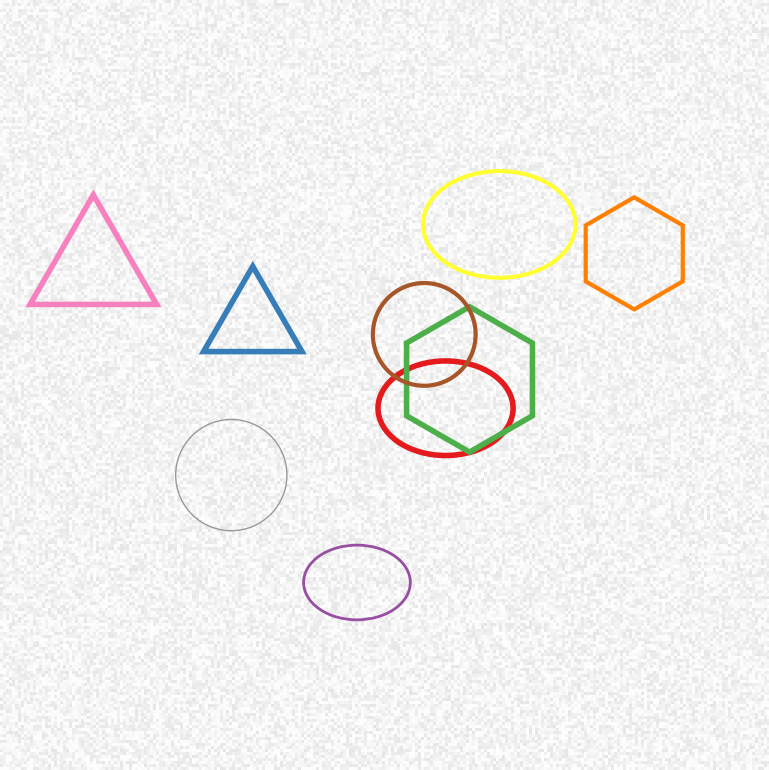[{"shape": "oval", "thickness": 2, "radius": 0.44, "center": [0.579, 0.47]}, {"shape": "triangle", "thickness": 2, "radius": 0.37, "center": [0.328, 0.58]}, {"shape": "hexagon", "thickness": 2, "radius": 0.47, "center": [0.61, 0.507]}, {"shape": "oval", "thickness": 1, "radius": 0.35, "center": [0.464, 0.244]}, {"shape": "hexagon", "thickness": 1.5, "radius": 0.36, "center": [0.824, 0.671]}, {"shape": "oval", "thickness": 1.5, "radius": 0.49, "center": [0.648, 0.709]}, {"shape": "circle", "thickness": 1.5, "radius": 0.33, "center": [0.551, 0.566]}, {"shape": "triangle", "thickness": 2, "radius": 0.47, "center": [0.121, 0.652]}, {"shape": "circle", "thickness": 0.5, "radius": 0.36, "center": [0.3, 0.383]}]